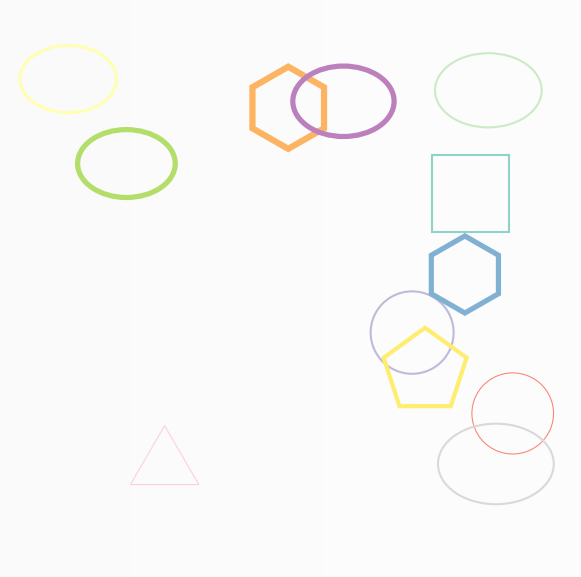[{"shape": "square", "thickness": 1, "radius": 0.33, "center": [0.81, 0.664]}, {"shape": "oval", "thickness": 1.5, "radius": 0.42, "center": [0.117, 0.862]}, {"shape": "circle", "thickness": 1, "radius": 0.36, "center": [0.709, 0.423]}, {"shape": "circle", "thickness": 0.5, "radius": 0.35, "center": [0.882, 0.283]}, {"shape": "hexagon", "thickness": 2.5, "radius": 0.33, "center": [0.8, 0.524]}, {"shape": "hexagon", "thickness": 3, "radius": 0.36, "center": [0.496, 0.813]}, {"shape": "oval", "thickness": 2.5, "radius": 0.42, "center": [0.217, 0.716]}, {"shape": "triangle", "thickness": 0.5, "radius": 0.34, "center": [0.283, 0.194]}, {"shape": "oval", "thickness": 1, "radius": 0.5, "center": [0.853, 0.196]}, {"shape": "oval", "thickness": 2.5, "radius": 0.44, "center": [0.591, 0.824]}, {"shape": "oval", "thickness": 1, "radius": 0.46, "center": [0.84, 0.843]}, {"shape": "pentagon", "thickness": 2, "radius": 0.38, "center": [0.731, 0.356]}]